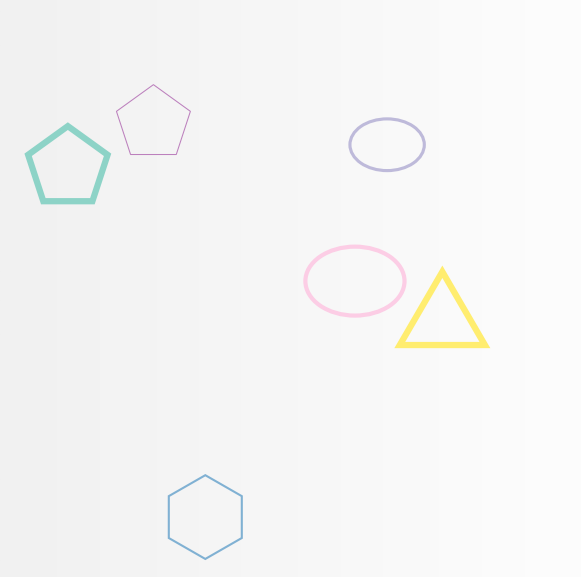[{"shape": "pentagon", "thickness": 3, "radius": 0.36, "center": [0.117, 0.709]}, {"shape": "oval", "thickness": 1.5, "radius": 0.32, "center": [0.666, 0.748]}, {"shape": "hexagon", "thickness": 1, "radius": 0.36, "center": [0.353, 0.104]}, {"shape": "oval", "thickness": 2, "radius": 0.43, "center": [0.611, 0.512]}, {"shape": "pentagon", "thickness": 0.5, "radius": 0.33, "center": [0.264, 0.786]}, {"shape": "triangle", "thickness": 3, "radius": 0.42, "center": [0.761, 0.444]}]